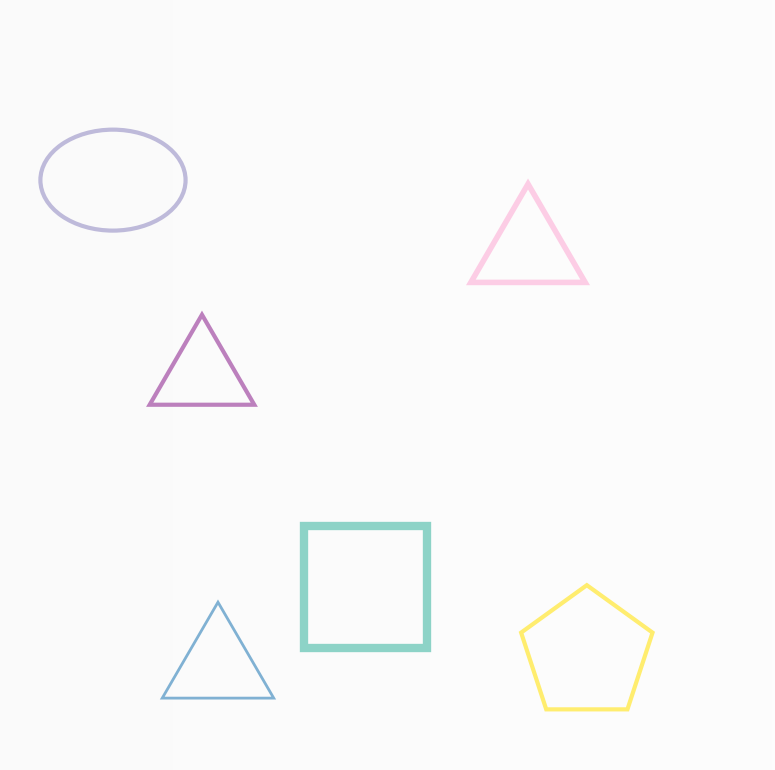[{"shape": "square", "thickness": 3, "radius": 0.4, "center": [0.471, 0.237]}, {"shape": "oval", "thickness": 1.5, "radius": 0.47, "center": [0.146, 0.766]}, {"shape": "triangle", "thickness": 1, "radius": 0.42, "center": [0.281, 0.135]}, {"shape": "triangle", "thickness": 2, "radius": 0.43, "center": [0.681, 0.676]}, {"shape": "triangle", "thickness": 1.5, "radius": 0.39, "center": [0.261, 0.513]}, {"shape": "pentagon", "thickness": 1.5, "radius": 0.45, "center": [0.757, 0.151]}]